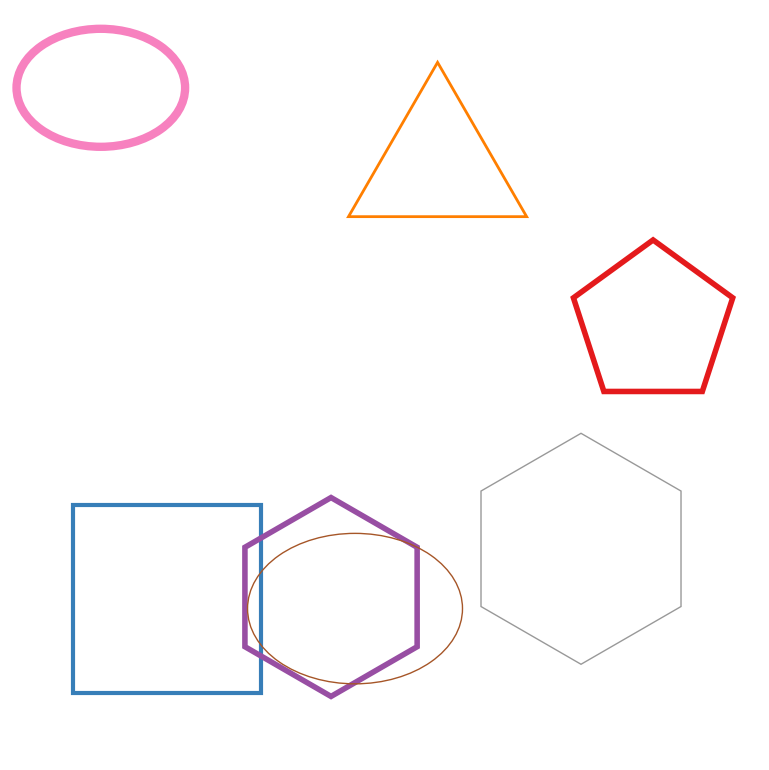[{"shape": "pentagon", "thickness": 2, "radius": 0.54, "center": [0.848, 0.58]}, {"shape": "square", "thickness": 1.5, "radius": 0.61, "center": [0.217, 0.222]}, {"shape": "hexagon", "thickness": 2, "radius": 0.65, "center": [0.43, 0.225]}, {"shape": "triangle", "thickness": 1, "radius": 0.67, "center": [0.568, 0.785]}, {"shape": "oval", "thickness": 0.5, "radius": 0.7, "center": [0.461, 0.21]}, {"shape": "oval", "thickness": 3, "radius": 0.55, "center": [0.131, 0.886]}, {"shape": "hexagon", "thickness": 0.5, "radius": 0.75, "center": [0.755, 0.287]}]